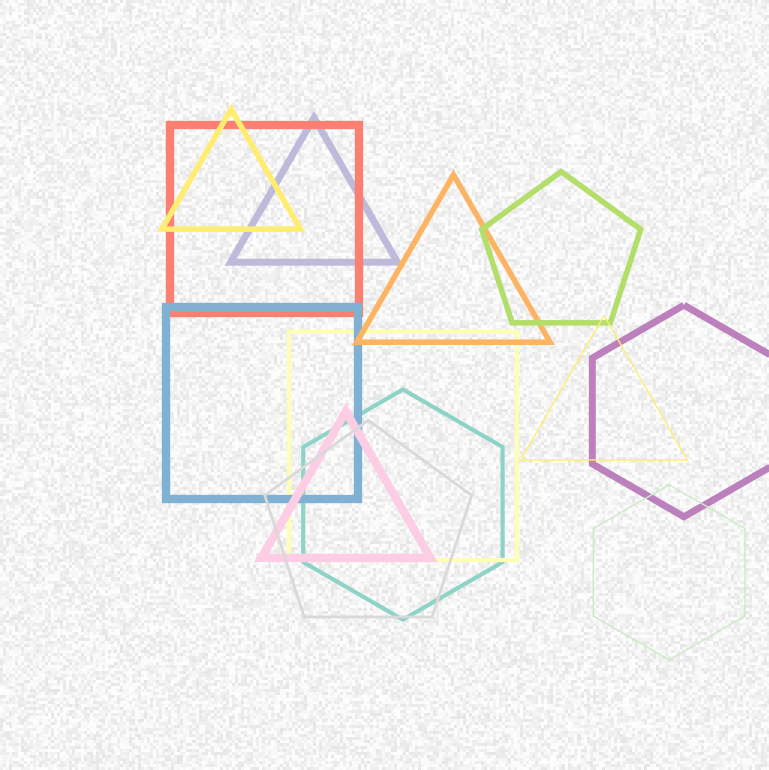[{"shape": "hexagon", "thickness": 1.5, "radius": 0.75, "center": [0.523, 0.345]}, {"shape": "square", "thickness": 1.5, "radius": 0.74, "center": [0.523, 0.42]}, {"shape": "triangle", "thickness": 2.5, "radius": 0.63, "center": [0.408, 0.722]}, {"shape": "square", "thickness": 3, "radius": 0.61, "center": [0.343, 0.716]}, {"shape": "square", "thickness": 3, "radius": 0.62, "center": [0.34, 0.477]}, {"shape": "triangle", "thickness": 2, "radius": 0.72, "center": [0.589, 0.628]}, {"shape": "pentagon", "thickness": 2, "radius": 0.54, "center": [0.729, 0.669]}, {"shape": "triangle", "thickness": 3, "radius": 0.63, "center": [0.449, 0.339]}, {"shape": "pentagon", "thickness": 1, "radius": 0.71, "center": [0.478, 0.313]}, {"shape": "hexagon", "thickness": 2.5, "radius": 0.69, "center": [0.888, 0.466]}, {"shape": "hexagon", "thickness": 0.5, "radius": 0.57, "center": [0.869, 0.257]}, {"shape": "triangle", "thickness": 2, "radius": 0.52, "center": [0.3, 0.754]}, {"shape": "triangle", "thickness": 0.5, "radius": 0.63, "center": [0.785, 0.465]}]